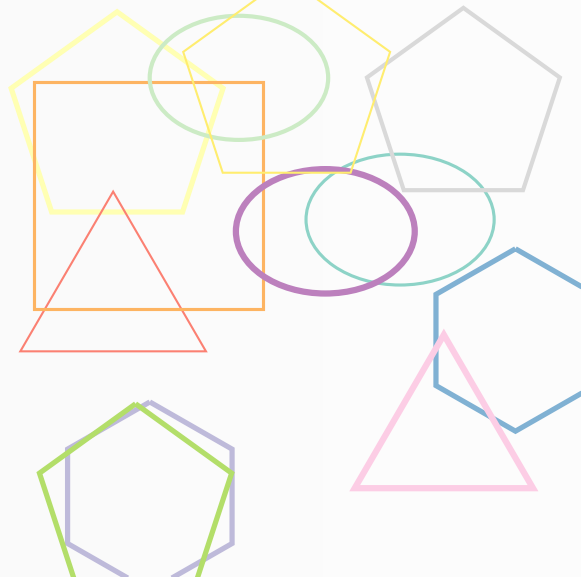[{"shape": "oval", "thickness": 1.5, "radius": 0.81, "center": [0.688, 0.619]}, {"shape": "pentagon", "thickness": 2.5, "radius": 0.96, "center": [0.201, 0.787]}, {"shape": "hexagon", "thickness": 2.5, "radius": 0.82, "center": [0.258, 0.14]}, {"shape": "triangle", "thickness": 1, "radius": 0.92, "center": [0.195, 0.483]}, {"shape": "hexagon", "thickness": 2.5, "radius": 0.79, "center": [0.887, 0.41]}, {"shape": "square", "thickness": 1.5, "radius": 0.98, "center": [0.256, 0.66]}, {"shape": "pentagon", "thickness": 2.5, "radius": 0.87, "center": [0.233, 0.126]}, {"shape": "triangle", "thickness": 3, "radius": 0.89, "center": [0.764, 0.242]}, {"shape": "pentagon", "thickness": 2, "radius": 0.87, "center": [0.797, 0.811]}, {"shape": "oval", "thickness": 3, "radius": 0.77, "center": [0.56, 0.599]}, {"shape": "oval", "thickness": 2, "radius": 0.77, "center": [0.411, 0.864]}, {"shape": "pentagon", "thickness": 1, "radius": 0.94, "center": [0.493, 0.851]}]